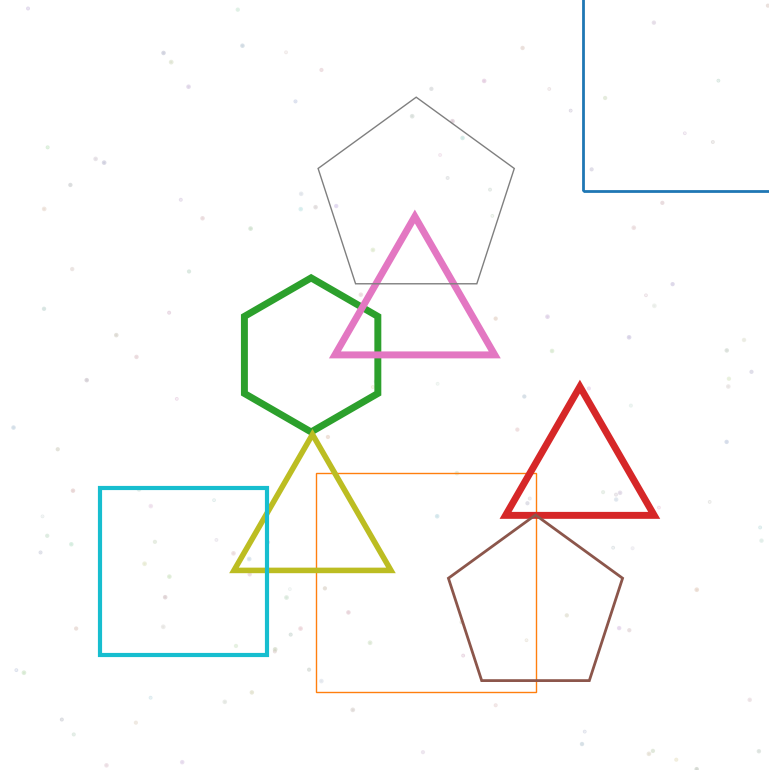[{"shape": "square", "thickness": 1, "radius": 0.64, "center": [0.886, 0.88]}, {"shape": "square", "thickness": 0.5, "radius": 0.71, "center": [0.553, 0.243]}, {"shape": "hexagon", "thickness": 2.5, "radius": 0.5, "center": [0.404, 0.539]}, {"shape": "triangle", "thickness": 2.5, "radius": 0.56, "center": [0.753, 0.386]}, {"shape": "pentagon", "thickness": 1, "radius": 0.59, "center": [0.695, 0.212]}, {"shape": "triangle", "thickness": 2.5, "radius": 0.6, "center": [0.539, 0.599]}, {"shape": "pentagon", "thickness": 0.5, "radius": 0.67, "center": [0.541, 0.74]}, {"shape": "triangle", "thickness": 2, "radius": 0.59, "center": [0.406, 0.318]}, {"shape": "square", "thickness": 1.5, "radius": 0.54, "center": [0.238, 0.258]}]